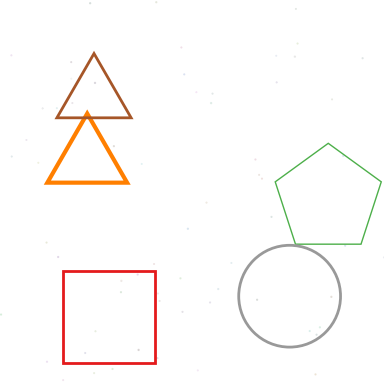[{"shape": "square", "thickness": 2, "radius": 0.6, "center": [0.284, 0.176]}, {"shape": "pentagon", "thickness": 1, "radius": 0.72, "center": [0.853, 0.483]}, {"shape": "triangle", "thickness": 3, "radius": 0.6, "center": [0.227, 0.585]}, {"shape": "triangle", "thickness": 2, "radius": 0.56, "center": [0.244, 0.75]}, {"shape": "circle", "thickness": 2, "radius": 0.66, "center": [0.752, 0.231]}]